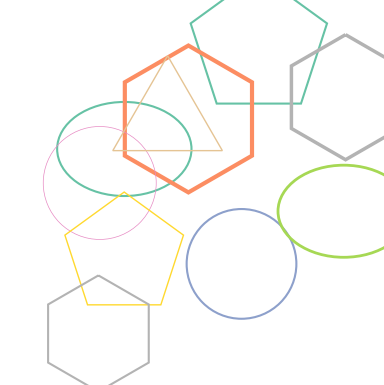[{"shape": "oval", "thickness": 1.5, "radius": 0.87, "center": [0.323, 0.613]}, {"shape": "pentagon", "thickness": 1.5, "radius": 0.93, "center": [0.672, 0.882]}, {"shape": "hexagon", "thickness": 3, "radius": 0.95, "center": [0.489, 0.691]}, {"shape": "circle", "thickness": 1.5, "radius": 0.71, "center": [0.627, 0.315]}, {"shape": "circle", "thickness": 0.5, "radius": 0.73, "center": [0.259, 0.525]}, {"shape": "oval", "thickness": 2, "radius": 0.85, "center": [0.893, 0.451]}, {"shape": "pentagon", "thickness": 1, "radius": 0.81, "center": [0.323, 0.339]}, {"shape": "triangle", "thickness": 1, "radius": 0.82, "center": [0.435, 0.691]}, {"shape": "hexagon", "thickness": 2.5, "radius": 0.81, "center": [0.898, 0.748]}, {"shape": "hexagon", "thickness": 1.5, "radius": 0.75, "center": [0.256, 0.134]}]